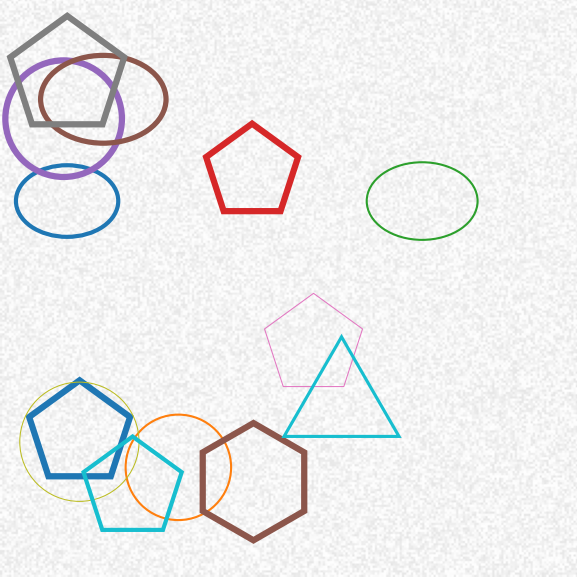[{"shape": "oval", "thickness": 2, "radius": 0.44, "center": [0.116, 0.651]}, {"shape": "pentagon", "thickness": 3, "radius": 0.46, "center": [0.138, 0.249]}, {"shape": "circle", "thickness": 1, "radius": 0.46, "center": [0.309, 0.19]}, {"shape": "oval", "thickness": 1, "radius": 0.48, "center": [0.731, 0.651]}, {"shape": "pentagon", "thickness": 3, "radius": 0.42, "center": [0.437, 0.701]}, {"shape": "circle", "thickness": 3, "radius": 0.5, "center": [0.11, 0.794]}, {"shape": "oval", "thickness": 2.5, "radius": 0.54, "center": [0.179, 0.827]}, {"shape": "hexagon", "thickness": 3, "radius": 0.51, "center": [0.439, 0.165]}, {"shape": "pentagon", "thickness": 0.5, "radius": 0.45, "center": [0.543, 0.402]}, {"shape": "pentagon", "thickness": 3, "radius": 0.52, "center": [0.116, 0.868]}, {"shape": "circle", "thickness": 0.5, "radius": 0.52, "center": [0.137, 0.234]}, {"shape": "triangle", "thickness": 1.5, "radius": 0.57, "center": [0.591, 0.301]}, {"shape": "pentagon", "thickness": 2, "radius": 0.45, "center": [0.23, 0.154]}]